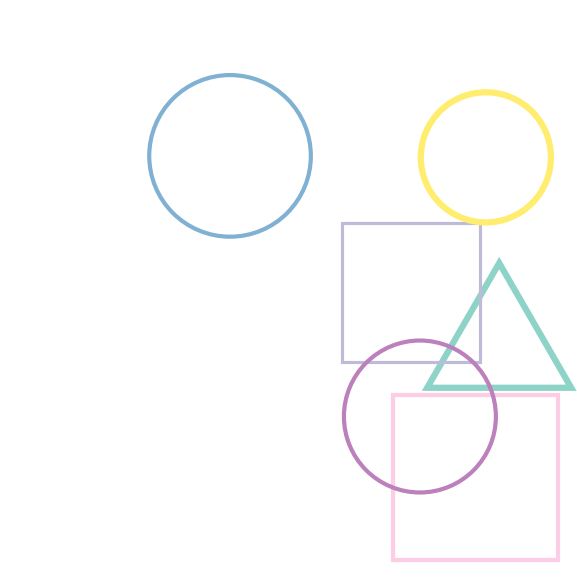[{"shape": "triangle", "thickness": 3, "radius": 0.72, "center": [0.864, 0.4]}, {"shape": "square", "thickness": 1.5, "radius": 0.6, "center": [0.712, 0.493]}, {"shape": "circle", "thickness": 2, "radius": 0.7, "center": [0.398, 0.729]}, {"shape": "square", "thickness": 2, "radius": 0.71, "center": [0.823, 0.173]}, {"shape": "circle", "thickness": 2, "radius": 0.66, "center": [0.727, 0.278]}, {"shape": "circle", "thickness": 3, "radius": 0.56, "center": [0.841, 0.727]}]